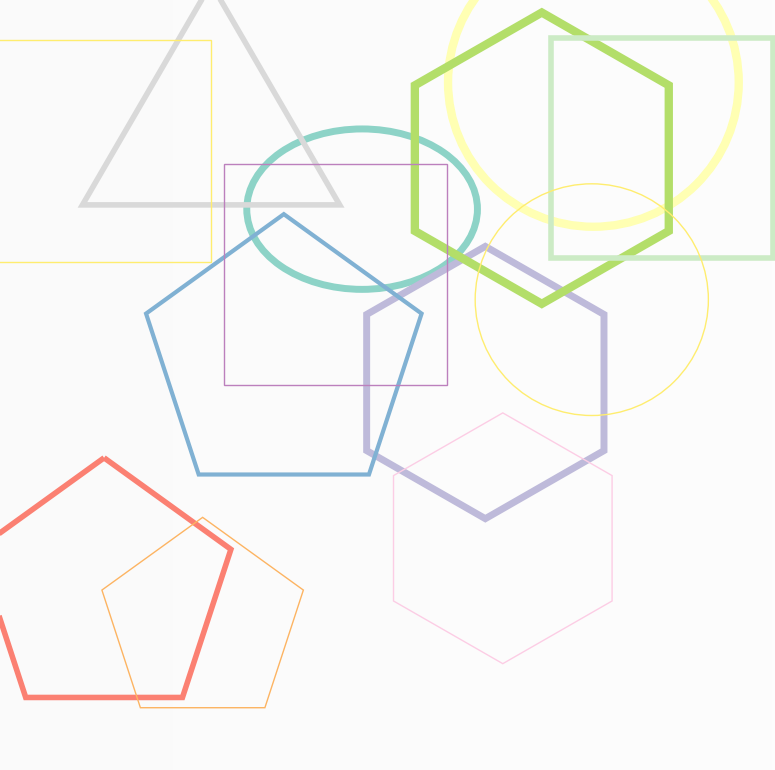[{"shape": "oval", "thickness": 2.5, "radius": 0.74, "center": [0.467, 0.728]}, {"shape": "circle", "thickness": 3, "radius": 0.94, "center": [0.766, 0.893]}, {"shape": "hexagon", "thickness": 2.5, "radius": 0.88, "center": [0.626, 0.503]}, {"shape": "pentagon", "thickness": 2, "radius": 0.86, "center": [0.134, 0.233]}, {"shape": "pentagon", "thickness": 1.5, "radius": 0.93, "center": [0.366, 0.535]}, {"shape": "pentagon", "thickness": 0.5, "radius": 0.68, "center": [0.261, 0.191]}, {"shape": "hexagon", "thickness": 3, "radius": 0.95, "center": [0.699, 0.795]}, {"shape": "hexagon", "thickness": 0.5, "radius": 0.81, "center": [0.649, 0.301]}, {"shape": "triangle", "thickness": 2, "radius": 0.96, "center": [0.272, 0.83]}, {"shape": "square", "thickness": 0.5, "radius": 0.72, "center": [0.432, 0.643]}, {"shape": "square", "thickness": 2, "radius": 0.71, "center": [0.854, 0.808]}, {"shape": "square", "thickness": 0.5, "radius": 0.72, "center": [0.128, 0.804]}, {"shape": "circle", "thickness": 0.5, "radius": 0.75, "center": [0.764, 0.611]}]